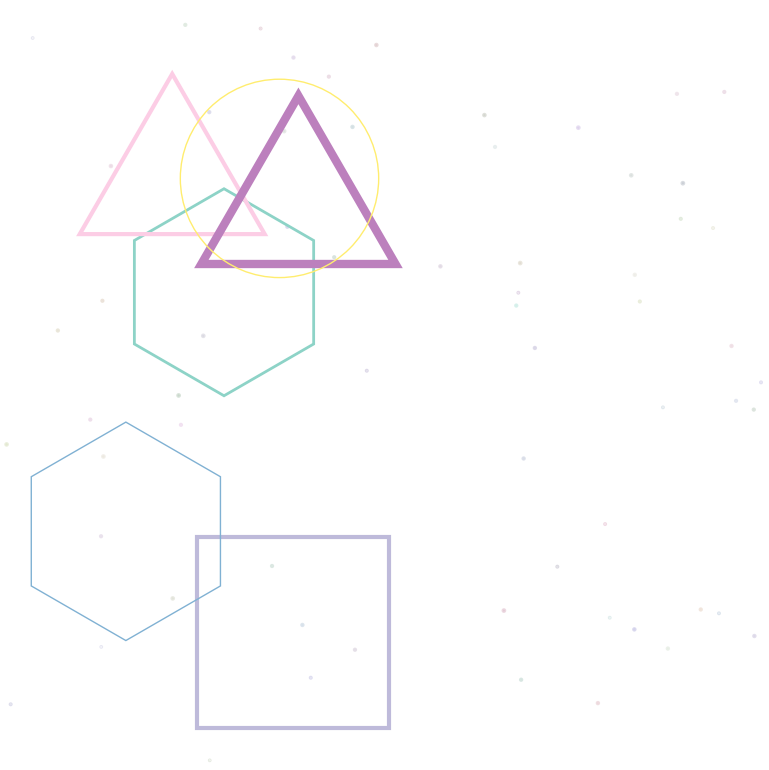[{"shape": "hexagon", "thickness": 1, "radius": 0.67, "center": [0.291, 0.62]}, {"shape": "square", "thickness": 1.5, "radius": 0.62, "center": [0.38, 0.179]}, {"shape": "hexagon", "thickness": 0.5, "radius": 0.71, "center": [0.163, 0.31]}, {"shape": "triangle", "thickness": 1.5, "radius": 0.69, "center": [0.224, 0.765]}, {"shape": "triangle", "thickness": 3, "radius": 0.73, "center": [0.388, 0.73]}, {"shape": "circle", "thickness": 0.5, "radius": 0.64, "center": [0.363, 0.768]}]